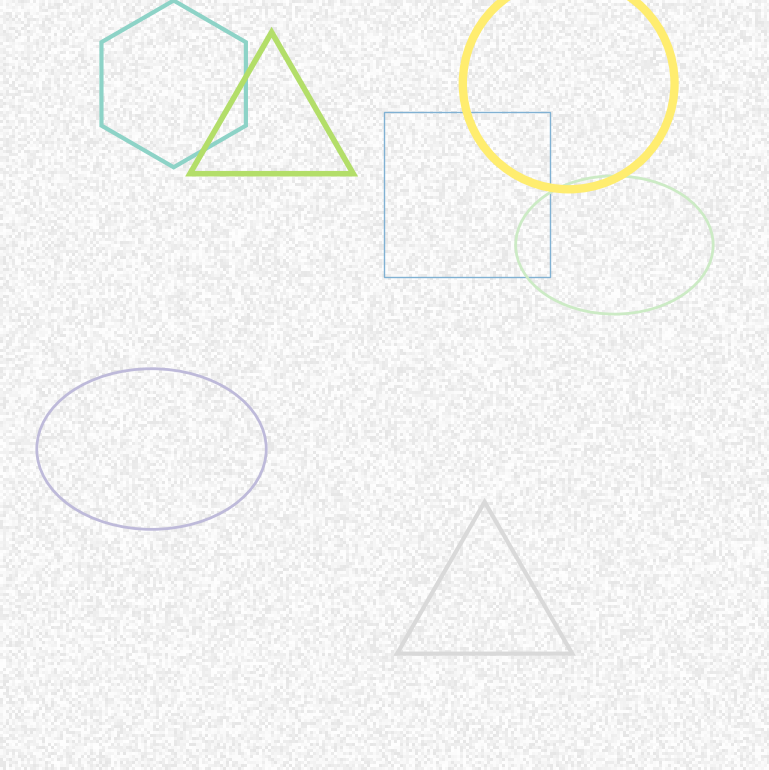[{"shape": "hexagon", "thickness": 1.5, "radius": 0.54, "center": [0.226, 0.891]}, {"shape": "oval", "thickness": 1, "radius": 0.75, "center": [0.197, 0.417]}, {"shape": "square", "thickness": 0.5, "radius": 0.54, "center": [0.606, 0.747]}, {"shape": "triangle", "thickness": 2, "radius": 0.61, "center": [0.353, 0.836]}, {"shape": "triangle", "thickness": 1.5, "radius": 0.66, "center": [0.629, 0.217]}, {"shape": "oval", "thickness": 1, "radius": 0.64, "center": [0.798, 0.682]}, {"shape": "circle", "thickness": 3, "radius": 0.69, "center": [0.739, 0.892]}]